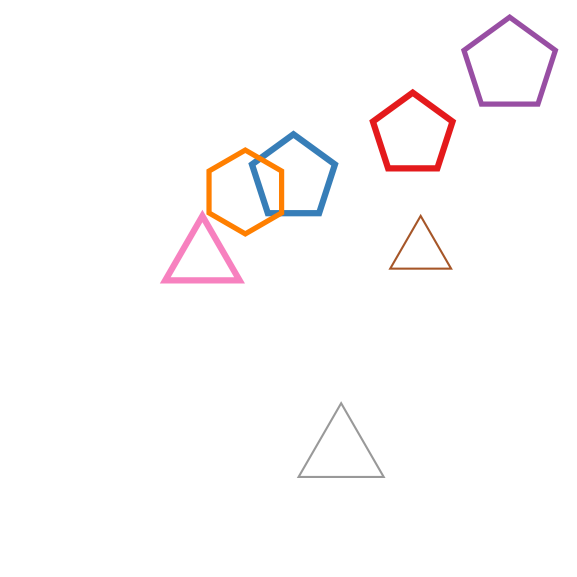[{"shape": "pentagon", "thickness": 3, "radius": 0.36, "center": [0.715, 0.766]}, {"shape": "pentagon", "thickness": 3, "radius": 0.38, "center": [0.508, 0.691]}, {"shape": "pentagon", "thickness": 2.5, "radius": 0.42, "center": [0.883, 0.886]}, {"shape": "hexagon", "thickness": 2.5, "radius": 0.36, "center": [0.425, 0.667]}, {"shape": "triangle", "thickness": 1, "radius": 0.3, "center": [0.728, 0.564]}, {"shape": "triangle", "thickness": 3, "radius": 0.37, "center": [0.35, 0.551]}, {"shape": "triangle", "thickness": 1, "radius": 0.43, "center": [0.591, 0.216]}]